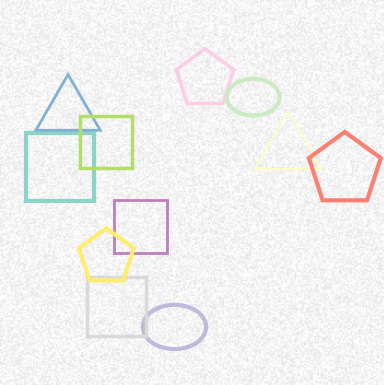[{"shape": "square", "thickness": 3, "radius": 0.44, "center": [0.156, 0.567]}, {"shape": "triangle", "thickness": 1, "radius": 0.5, "center": [0.749, 0.611]}, {"shape": "oval", "thickness": 3, "radius": 0.41, "center": [0.453, 0.151]}, {"shape": "pentagon", "thickness": 3, "radius": 0.49, "center": [0.896, 0.559]}, {"shape": "triangle", "thickness": 2, "radius": 0.48, "center": [0.177, 0.71]}, {"shape": "square", "thickness": 2.5, "radius": 0.34, "center": [0.275, 0.632]}, {"shape": "pentagon", "thickness": 2.5, "radius": 0.39, "center": [0.533, 0.795]}, {"shape": "square", "thickness": 2.5, "radius": 0.38, "center": [0.303, 0.204]}, {"shape": "square", "thickness": 2, "radius": 0.34, "center": [0.364, 0.411]}, {"shape": "oval", "thickness": 3, "radius": 0.34, "center": [0.658, 0.748]}, {"shape": "pentagon", "thickness": 3, "radius": 0.37, "center": [0.276, 0.332]}]